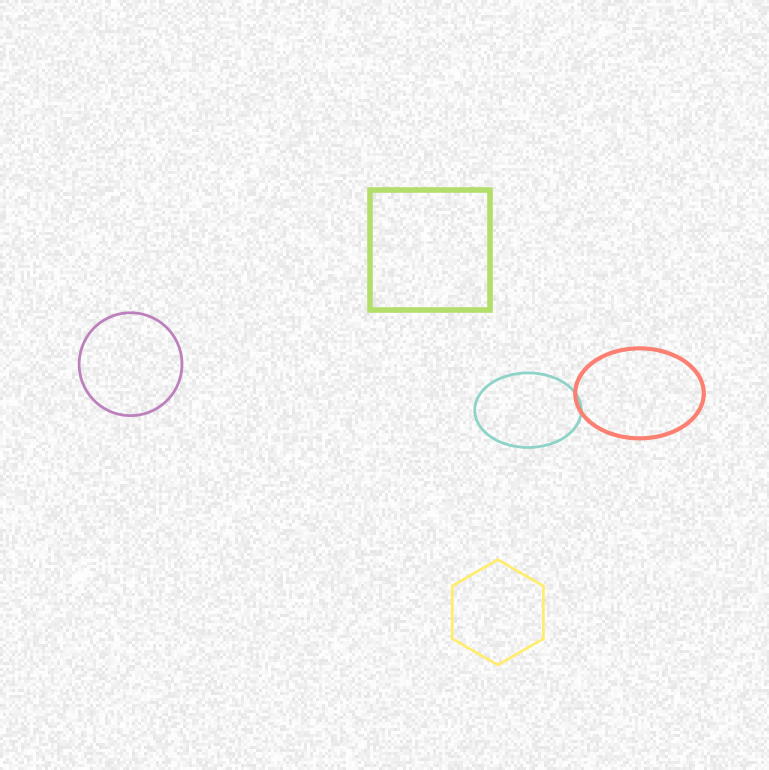[{"shape": "oval", "thickness": 1, "radius": 0.35, "center": [0.686, 0.467]}, {"shape": "oval", "thickness": 1.5, "radius": 0.42, "center": [0.831, 0.489]}, {"shape": "square", "thickness": 2, "radius": 0.39, "center": [0.558, 0.676]}, {"shape": "circle", "thickness": 1, "radius": 0.33, "center": [0.17, 0.527]}, {"shape": "hexagon", "thickness": 1, "radius": 0.34, "center": [0.647, 0.205]}]